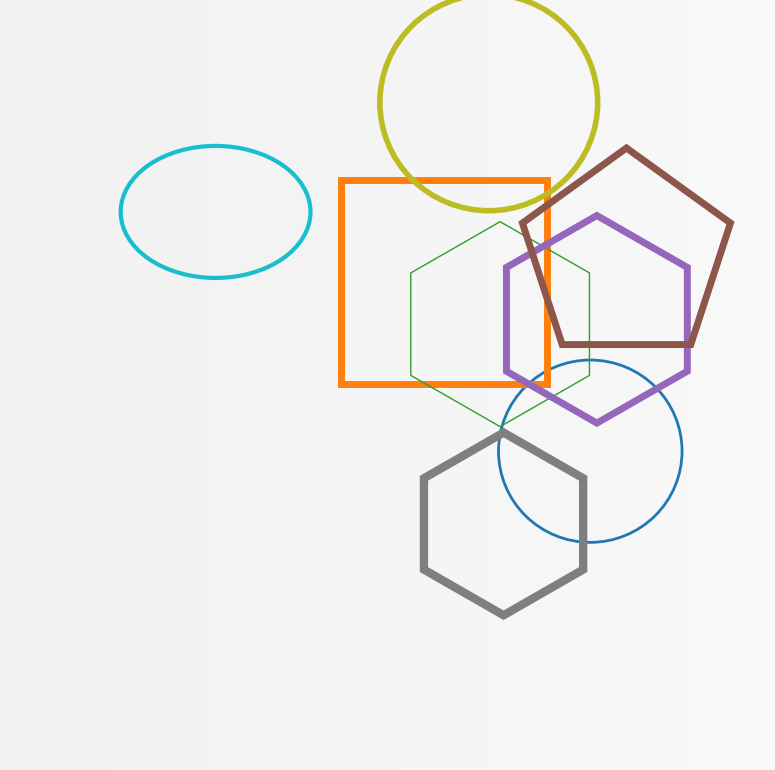[{"shape": "circle", "thickness": 1, "radius": 0.59, "center": [0.762, 0.414]}, {"shape": "square", "thickness": 2.5, "radius": 0.66, "center": [0.573, 0.634]}, {"shape": "hexagon", "thickness": 0.5, "radius": 0.67, "center": [0.645, 0.579]}, {"shape": "hexagon", "thickness": 2.5, "radius": 0.67, "center": [0.77, 0.585]}, {"shape": "pentagon", "thickness": 2.5, "radius": 0.71, "center": [0.808, 0.667]}, {"shape": "hexagon", "thickness": 3, "radius": 0.59, "center": [0.65, 0.32]}, {"shape": "circle", "thickness": 2, "radius": 0.7, "center": [0.631, 0.867]}, {"shape": "oval", "thickness": 1.5, "radius": 0.61, "center": [0.278, 0.725]}]